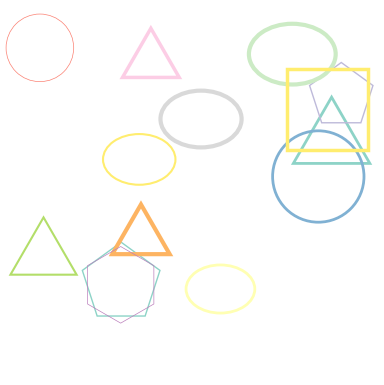[{"shape": "pentagon", "thickness": 1, "radius": 0.53, "center": [0.315, 0.265]}, {"shape": "triangle", "thickness": 2, "radius": 0.57, "center": [0.861, 0.633]}, {"shape": "oval", "thickness": 2, "radius": 0.45, "center": [0.573, 0.249]}, {"shape": "pentagon", "thickness": 1, "radius": 0.43, "center": [0.886, 0.751]}, {"shape": "circle", "thickness": 0.5, "radius": 0.44, "center": [0.104, 0.876]}, {"shape": "circle", "thickness": 2, "radius": 0.59, "center": [0.827, 0.542]}, {"shape": "triangle", "thickness": 3, "radius": 0.43, "center": [0.366, 0.383]}, {"shape": "triangle", "thickness": 1.5, "radius": 0.5, "center": [0.113, 0.336]}, {"shape": "triangle", "thickness": 2.5, "radius": 0.43, "center": [0.392, 0.841]}, {"shape": "oval", "thickness": 3, "radius": 0.53, "center": [0.522, 0.691]}, {"shape": "hexagon", "thickness": 0.5, "radius": 0.5, "center": [0.313, 0.26]}, {"shape": "oval", "thickness": 3, "radius": 0.56, "center": [0.759, 0.859]}, {"shape": "square", "thickness": 2.5, "radius": 0.53, "center": [0.851, 0.716]}, {"shape": "oval", "thickness": 1.5, "radius": 0.47, "center": [0.362, 0.586]}]